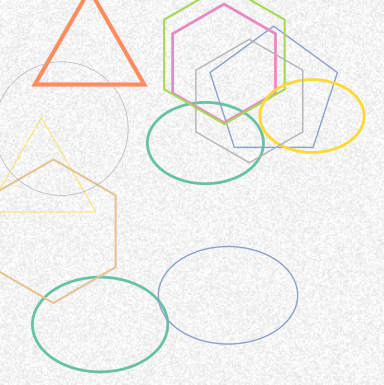[{"shape": "oval", "thickness": 2, "radius": 0.88, "center": [0.26, 0.157]}, {"shape": "oval", "thickness": 2, "radius": 0.75, "center": [0.534, 0.628]}, {"shape": "triangle", "thickness": 3, "radius": 0.82, "center": [0.233, 0.863]}, {"shape": "pentagon", "thickness": 1, "radius": 0.87, "center": [0.711, 0.758]}, {"shape": "oval", "thickness": 1, "radius": 0.9, "center": [0.592, 0.233]}, {"shape": "hexagon", "thickness": 2, "radius": 0.77, "center": [0.582, 0.835]}, {"shape": "hexagon", "thickness": 1.5, "radius": 0.9, "center": [0.583, 0.858]}, {"shape": "triangle", "thickness": 0.5, "radius": 0.82, "center": [0.108, 0.531]}, {"shape": "oval", "thickness": 2, "radius": 0.68, "center": [0.811, 0.699]}, {"shape": "hexagon", "thickness": 1.5, "radius": 0.93, "center": [0.139, 0.4]}, {"shape": "hexagon", "thickness": 1, "radius": 0.8, "center": [0.648, 0.738]}, {"shape": "circle", "thickness": 0.5, "radius": 0.87, "center": [0.159, 0.666]}]